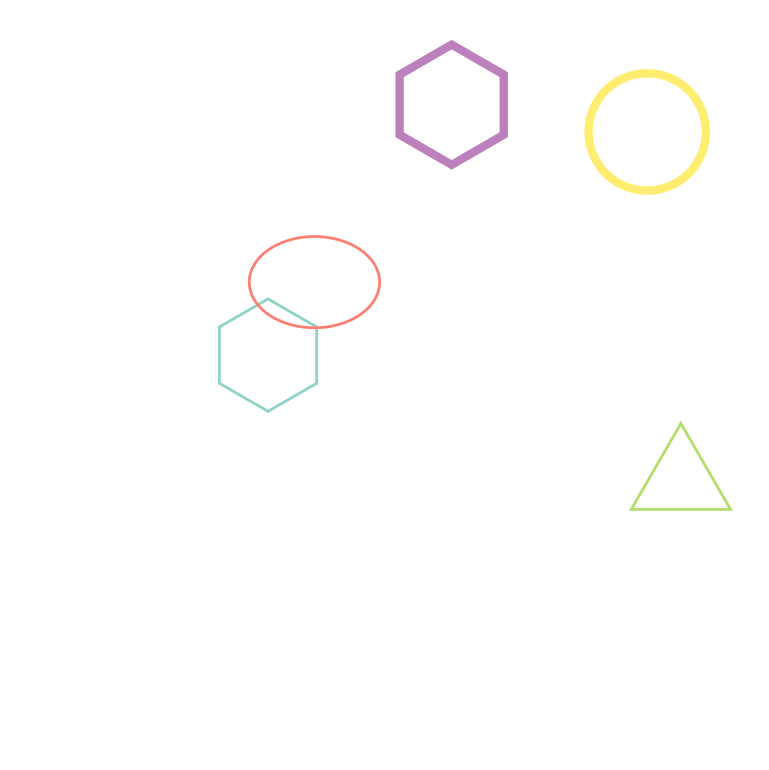[{"shape": "hexagon", "thickness": 1, "radius": 0.36, "center": [0.348, 0.539]}, {"shape": "oval", "thickness": 1, "radius": 0.42, "center": [0.408, 0.634]}, {"shape": "triangle", "thickness": 1, "radius": 0.37, "center": [0.884, 0.376]}, {"shape": "hexagon", "thickness": 3, "radius": 0.39, "center": [0.587, 0.864]}, {"shape": "circle", "thickness": 3, "radius": 0.38, "center": [0.841, 0.829]}]